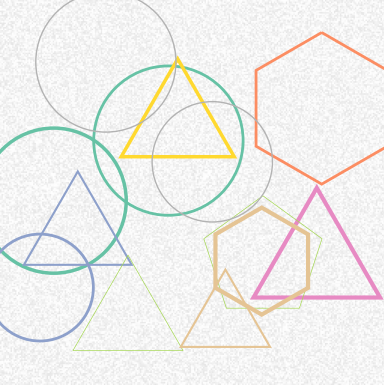[{"shape": "circle", "thickness": 2, "radius": 0.97, "center": [0.437, 0.635]}, {"shape": "circle", "thickness": 2.5, "radius": 0.94, "center": [0.139, 0.479]}, {"shape": "hexagon", "thickness": 2, "radius": 0.98, "center": [0.836, 0.719]}, {"shape": "circle", "thickness": 2, "radius": 0.69, "center": [0.104, 0.253]}, {"shape": "triangle", "thickness": 1.5, "radius": 0.81, "center": [0.202, 0.393]}, {"shape": "triangle", "thickness": 3, "radius": 0.95, "center": [0.823, 0.322]}, {"shape": "triangle", "thickness": 0.5, "radius": 0.83, "center": [0.333, 0.172]}, {"shape": "pentagon", "thickness": 0.5, "radius": 0.81, "center": [0.683, 0.33]}, {"shape": "triangle", "thickness": 2.5, "radius": 0.85, "center": [0.462, 0.678]}, {"shape": "hexagon", "thickness": 3, "radius": 0.69, "center": [0.68, 0.322]}, {"shape": "triangle", "thickness": 1.5, "radius": 0.67, "center": [0.585, 0.166]}, {"shape": "circle", "thickness": 1, "radius": 0.78, "center": [0.551, 0.58]}, {"shape": "circle", "thickness": 1, "radius": 0.91, "center": [0.275, 0.839]}]